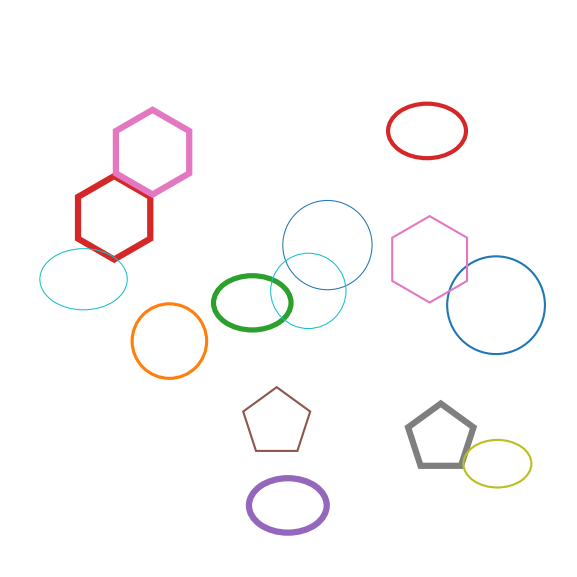[{"shape": "circle", "thickness": 1, "radius": 0.42, "center": [0.859, 0.471]}, {"shape": "circle", "thickness": 0.5, "radius": 0.39, "center": [0.567, 0.575]}, {"shape": "circle", "thickness": 1.5, "radius": 0.32, "center": [0.293, 0.409]}, {"shape": "oval", "thickness": 2.5, "radius": 0.34, "center": [0.437, 0.475]}, {"shape": "oval", "thickness": 2, "radius": 0.34, "center": [0.739, 0.772]}, {"shape": "hexagon", "thickness": 3, "radius": 0.36, "center": [0.198, 0.622]}, {"shape": "oval", "thickness": 3, "radius": 0.34, "center": [0.498, 0.124]}, {"shape": "pentagon", "thickness": 1, "radius": 0.3, "center": [0.479, 0.268]}, {"shape": "hexagon", "thickness": 3, "radius": 0.37, "center": [0.264, 0.736]}, {"shape": "hexagon", "thickness": 1, "radius": 0.37, "center": [0.744, 0.55]}, {"shape": "pentagon", "thickness": 3, "radius": 0.3, "center": [0.763, 0.241]}, {"shape": "oval", "thickness": 1, "radius": 0.29, "center": [0.861, 0.196]}, {"shape": "circle", "thickness": 0.5, "radius": 0.33, "center": [0.534, 0.495]}, {"shape": "oval", "thickness": 0.5, "radius": 0.38, "center": [0.145, 0.516]}]